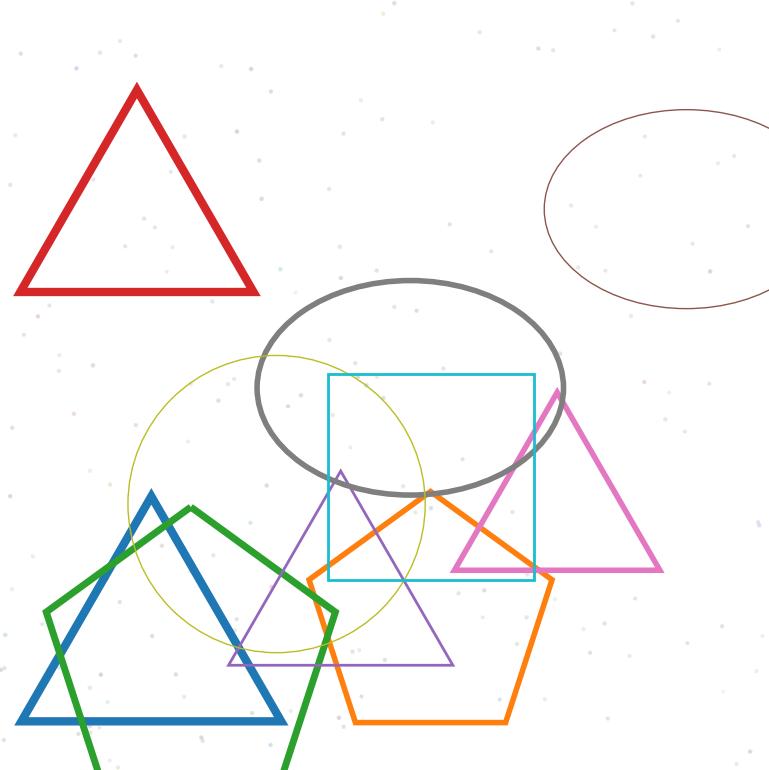[{"shape": "triangle", "thickness": 3, "radius": 0.97, "center": [0.197, 0.161]}, {"shape": "pentagon", "thickness": 2, "radius": 0.83, "center": [0.559, 0.196]}, {"shape": "pentagon", "thickness": 2.5, "radius": 0.99, "center": [0.248, 0.144]}, {"shape": "triangle", "thickness": 3, "radius": 0.87, "center": [0.178, 0.708]}, {"shape": "triangle", "thickness": 1, "radius": 0.84, "center": [0.442, 0.22]}, {"shape": "oval", "thickness": 0.5, "radius": 0.92, "center": [0.891, 0.728]}, {"shape": "triangle", "thickness": 2, "radius": 0.77, "center": [0.724, 0.336]}, {"shape": "oval", "thickness": 2, "radius": 0.99, "center": [0.533, 0.496]}, {"shape": "circle", "thickness": 0.5, "radius": 0.97, "center": [0.359, 0.345]}, {"shape": "square", "thickness": 1, "radius": 0.67, "center": [0.56, 0.381]}]